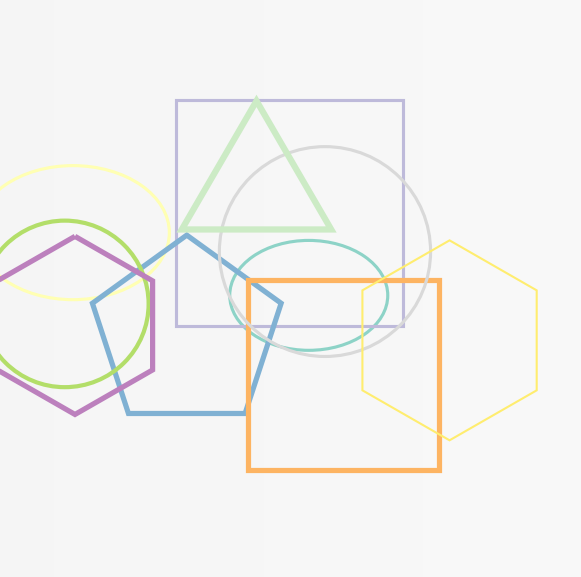[{"shape": "oval", "thickness": 1.5, "radius": 0.68, "center": [0.531, 0.488]}, {"shape": "oval", "thickness": 1.5, "radius": 0.83, "center": [0.126, 0.596]}, {"shape": "square", "thickness": 1.5, "radius": 0.98, "center": [0.498, 0.63]}, {"shape": "pentagon", "thickness": 2.5, "radius": 0.85, "center": [0.321, 0.421]}, {"shape": "square", "thickness": 2.5, "radius": 0.82, "center": [0.591, 0.35]}, {"shape": "circle", "thickness": 2, "radius": 0.72, "center": [0.111, 0.473]}, {"shape": "circle", "thickness": 1.5, "radius": 0.91, "center": [0.559, 0.564]}, {"shape": "hexagon", "thickness": 2.5, "radius": 0.77, "center": [0.129, 0.436]}, {"shape": "triangle", "thickness": 3, "radius": 0.74, "center": [0.441, 0.676]}, {"shape": "hexagon", "thickness": 1, "radius": 0.87, "center": [0.773, 0.41]}]